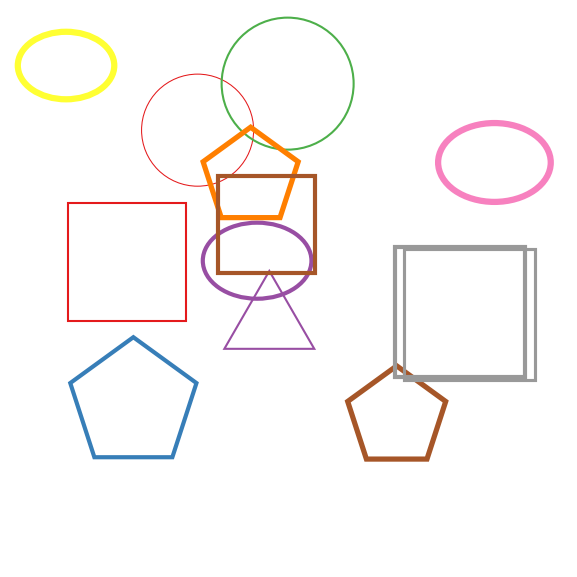[{"shape": "square", "thickness": 1, "radius": 0.51, "center": [0.221, 0.545]}, {"shape": "circle", "thickness": 0.5, "radius": 0.49, "center": [0.342, 0.774]}, {"shape": "pentagon", "thickness": 2, "radius": 0.57, "center": [0.231, 0.3]}, {"shape": "circle", "thickness": 1, "radius": 0.57, "center": [0.498, 0.854]}, {"shape": "triangle", "thickness": 1, "radius": 0.45, "center": [0.466, 0.44]}, {"shape": "oval", "thickness": 2, "radius": 0.47, "center": [0.445, 0.548]}, {"shape": "pentagon", "thickness": 2.5, "radius": 0.43, "center": [0.434, 0.692]}, {"shape": "oval", "thickness": 3, "radius": 0.42, "center": [0.114, 0.886]}, {"shape": "pentagon", "thickness": 2.5, "radius": 0.45, "center": [0.687, 0.276]}, {"shape": "square", "thickness": 2, "radius": 0.42, "center": [0.461, 0.61]}, {"shape": "oval", "thickness": 3, "radius": 0.49, "center": [0.856, 0.718]}, {"shape": "square", "thickness": 1.5, "radius": 0.56, "center": [0.813, 0.454]}, {"shape": "square", "thickness": 2, "radius": 0.56, "center": [0.796, 0.459]}]